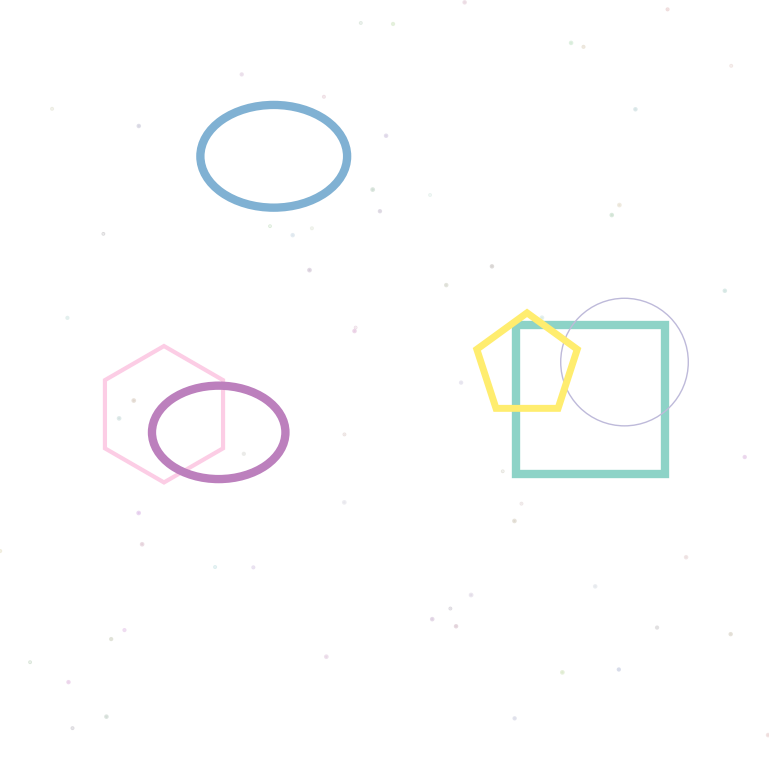[{"shape": "square", "thickness": 3, "radius": 0.48, "center": [0.767, 0.481]}, {"shape": "circle", "thickness": 0.5, "radius": 0.41, "center": [0.811, 0.53]}, {"shape": "oval", "thickness": 3, "radius": 0.48, "center": [0.356, 0.797]}, {"shape": "hexagon", "thickness": 1.5, "radius": 0.44, "center": [0.213, 0.462]}, {"shape": "oval", "thickness": 3, "radius": 0.43, "center": [0.284, 0.438]}, {"shape": "pentagon", "thickness": 2.5, "radius": 0.34, "center": [0.684, 0.525]}]